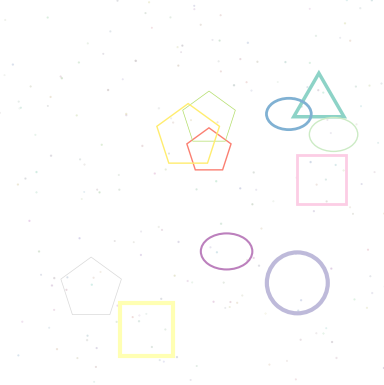[{"shape": "triangle", "thickness": 2.5, "radius": 0.38, "center": [0.828, 0.734]}, {"shape": "square", "thickness": 3, "radius": 0.35, "center": [0.381, 0.144]}, {"shape": "circle", "thickness": 3, "radius": 0.4, "center": [0.772, 0.265]}, {"shape": "pentagon", "thickness": 1, "radius": 0.3, "center": [0.543, 0.608]}, {"shape": "oval", "thickness": 2, "radius": 0.29, "center": [0.75, 0.704]}, {"shape": "pentagon", "thickness": 0.5, "radius": 0.36, "center": [0.543, 0.692]}, {"shape": "square", "thickness": 2, "radius": 0.32, "center": [0.836, 0.534]}, {"shape": "pentagon", "thickness": 0.5, "radius": 0.41, "center": [0.237, 0.25]}, {"shape": "oval", "thickness": 1.5, "radius": 0.33, "center": [0.589, 0.347]}, {"shape": "oval", "thickness": 1, "radius": 0.31, "center": [0.866, 0.651]}, {"shape": "pentagon", "thickness": 1, "radius": 0.43, "center": [0.489, 0.645]}]